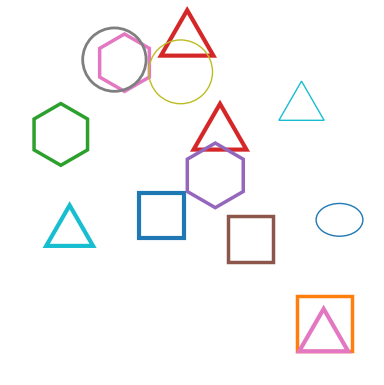[{"shape": "square", "thickness": 3, "radius": 0.29, "center": [0.419, 0.44]}, {"shape": "oval", "thickness": 1, "radius": 0.3, "center": [0.882, 0.429]}, {"shape": "square", "thickness": 2.5, "radius": 0.35, "center": [0.843, 0.159]}, {"shape": "hexagon", "thickness": 2.5, "radius": 0.4, "center": [0.158, 0.651]}, {"shape": "triangle", "thickness": 3, "radius": 0.39, "center": [0.486, 0.895]}, {"shape": "triangle", "thickness": 3, "radius": 0.4, "center": [0.571, 0.651]}, {"shape": "hexagon", "thickness": 2.5, "radius": 0.42, "center": [0.559, 0.545]}, {"shape": "square", "thickness": 2.5, "radius": 0.29, "center": [0.651, 0.379]}, {"shape": "triangle", "thickness": 3, "radius": 0.37, "center": [0.841, 0.124]}, {"shape": "hexagon", "thickness": 2.5, "radius": 0.37, "center": [0.323, 0.837]}, {"shape": "circle", "thickness": 2, "radius": 0.41, "center": [0.297, 0.845]}, {"shape": "circle", "thickness": 1, "radius": 0.41, "center": [0.469, 0.813]}, {"shape": "triangle", "thickness": 1, "radius": 0.34, "center": [0.783, 0.721]}, {"shape": "triangle", "thickness": 3, "radius": 0.35, "center": [0.181, 0.396]}]